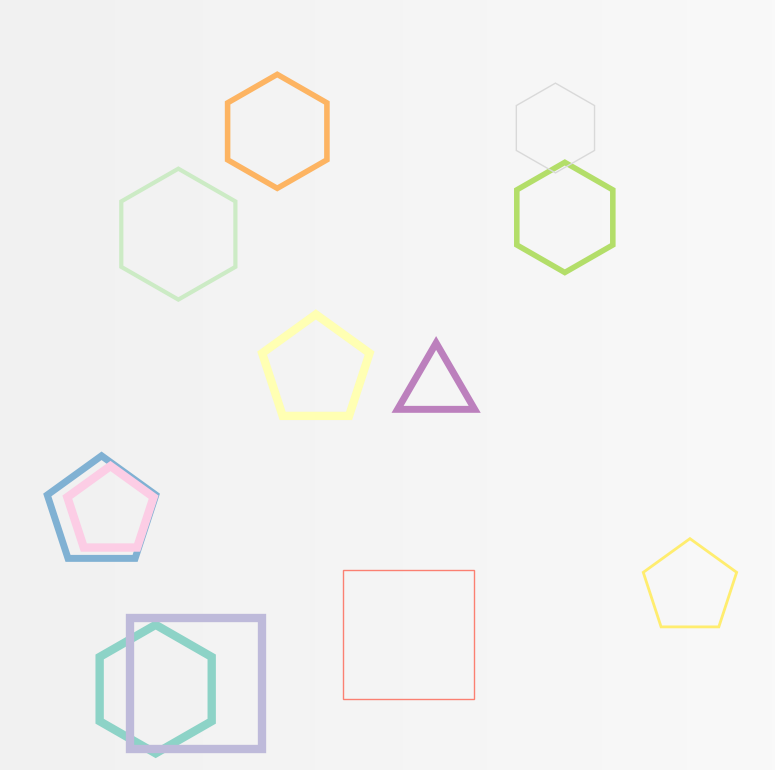[{"shape": "hexagon", "thickness": 3, "radius": 0.42, "center": [0.201, 0.105]}, {"shape": "pentagon", "thickness": 3, "radius": 0.36, "center": [0.408, 0.519]}, {"shape": "square", "thickness": 3, "radius": 0.43, "center": [0.253, 0.112]}, {"shape": "square", "thickness": 0.5, "radius": 0.42, "center": [0.527, 0.176]}, {"shape": "pentagon", "thickness": 2.5, "radius": 0.37, "center": [0.131, 0.334]}, {"shape": "hexagon", "thickness": 2, "radius": 0.37, "center": [0.358, 0.829]}, {"shape": "hexagon", "thickness": 2, "radius": 0.36, "center": [0.729, 0.718]}, {"shape": "pentagon", "thickness": 3, "radius": 0.29, "center": [0.143, 0.336]}, {"shape": "hexagon", "thickness": 0.5, "radius": 0.29, "center": [0.717, 0.834]}, {"shape": "triangle", "thickness": 2.5, "radius": 0.29, "center": [0.563, 0.497]}, {"shape": "hexagon", "thickness": 1.5, "radius": 0.43, "center": [0.23, 0.696]}, {"shape": "pentagon", "thickness": 1, "radius": 0.32, "center": [0.89, 0.237]}]